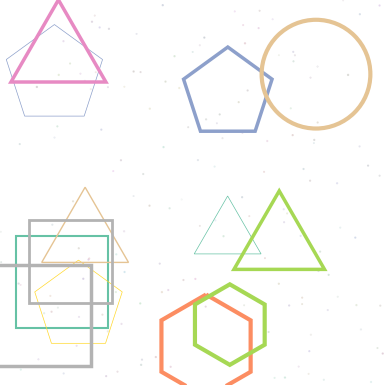[{"shape": "square", "thickness": 1.5, "radius": 0.6, "center": [0.162, 0.267]}, {"shape": "triangle", "thickness": 0.5, "radius": 0.5, "center": [0.591, 0.391]}, {"shape": "hexagon", "thickness": 3, "radius": 0.67, "center": [0.535, 0.101]}, {"shape": "pentagon", "thickness": 2.5, "radius": 0.6, "center": [0.592, 0.757]}, {"shape": "pentagon", "thickness": 0.5, "radius": 0.66, "center": [0.141, 0.805]}, {"shape": "triangle", "thickness": 2.5, "radius": 0.71, "center": [0.152, 0.858]}, {"shape": "triangle", "thickness": 2.5, "radius": 0.68, "center": [0.725, 0.368]}, {"shape": "hexagon", "thickness": 3, "radius": 0.52, "center": [0.597, 0.157]}, {"shape": "pentagon", "thickness": 0.5, "radius": 0.6, "center": [0.204, 0.205]}, {"shape": "circle", "thickness": 3, "radius": 0.71, "center": [0.821, 0.807]}, {"shape": "triangle", "thickness": 1, "radius": 0.65, "center": [0.221, 0.383]}, {"shape": "square", "thickness": 2.5, "radius": 0.66, "center": [0.104, 0.18]}, {"shape": "square", "thickness": 2, "radius": 0.54, "center": [0.183, 0.322]}]